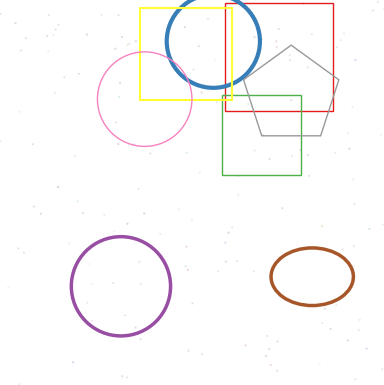[{"shape": "square", "thickness": 1, "radius": 0.7, "center": [0.725, 0.851]}, {"shape": "circle", "thickness": 3, "radius": 0.61, "center": [0.554, 0.893]}, {"shape": "square", "thickness": 1, "radius": 0.51, "center": [0.68, 0.649]}, {"shape": "circle", "thickness": 2.5, "radius": 0.64, "center": [0.314, 0.256]}, {"shape": "square", "thickness": 1.5, "radius": 0.6, "center": [0.483, 0.859]}, {"shape": "oval", "thickness": 2.5, "radius": 0.53, "center": [0.811, 0.281]}, {"shape": "circle", "thickness": 1, "radius": 0.61, "center": [0.376, 0.743]}, {"shape": "pentagon", "thickness": 1, "radius": 0.65, "center": [0.756, 0.753]}]